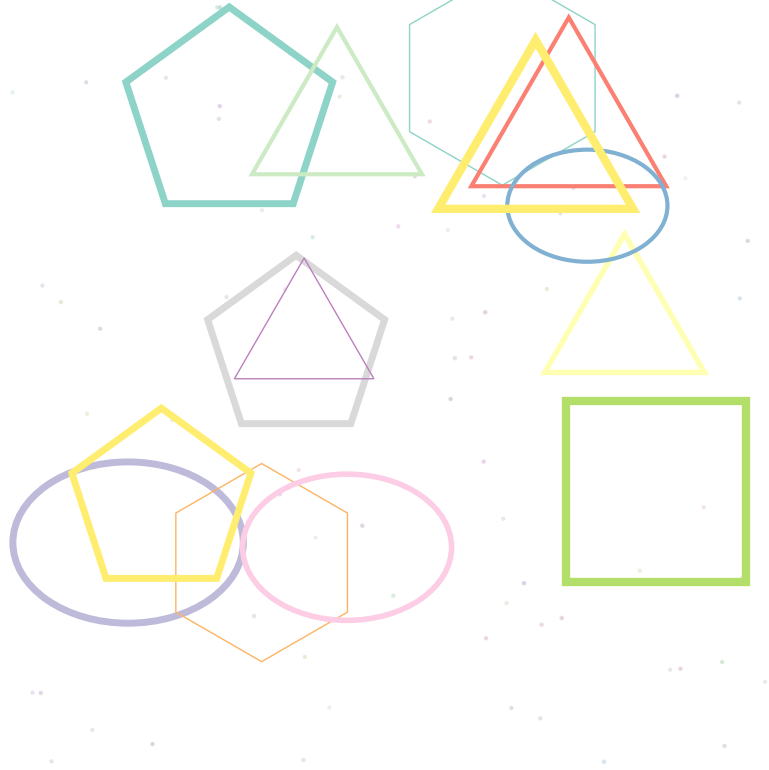[{"shape": "pentagon", "thickness": 2.5, "radius": 0.71, "center": [0.298, 0.85]}, {"shape": "hexagon", "thickness": 0.5, "radius": 0.7, "center": [0.652, 0.899]}, {"shape": "triangle", "thickness": 2, "radius": 0.6, "center": [0.811, 0.576]}, {"shape": "oval", "thickness": 2.5, "radius": 0.75, "center": [0.166, 0.295]}, {"shape": "triangle", "thickness": 1.5, "radius": 0.73, "center": [0.739, 0.831]}, {"shape": "oval", "thickness": 1.5, "radius": 0.52, "center": [0.763, 0.733]}, {"shape": "hexagon", "thickness": 0.5, "radius": 0.64, "center": [0.34, 0.269]}, {"shape": "square", "thickness": 3, "radius": 0.58, "center": [0.852, 0.362]}, {"shape": "oval", "thickness": 2, "radius": 0.68, "center": [0.451, 0.289]}, {"shape": "pentagon", "thickness": 2.5, "radius": 0.6, "center": [0.385, 0.548]}, {"shape": "triangle", "thickness": 0.5, "radius": 0.52, "center": [0.395, 0.56]}, {"shape": "triangle", "thickness": 1.5, "radius": 0.64, "center": [0.438, 0.837]}, {"shape": "pentagon", "thickness": 2.5, "radius": 0.61, "center": [0.21, 0.348]}, {"shape": "triangle", "thickness": 3, "radius": 0.73, "center": [0.696, 0.802]}]